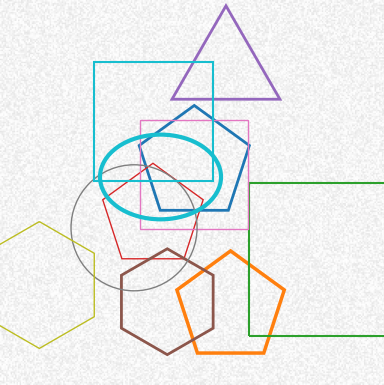[{"shape": "pentagon", "thickness": 2, "radius": 0.75, "center": [0.505, 0.576]}, {"shape": "pentagon", "thickness": 2.5, "radius": 0.73, "center": [0.599, 0.202]}, {"shape": "square", "thickness": 1.5, "radius": 1.0, "center": [0.846, 0.327]}, {"shape": "pentagon", "thickness": 1, "radius": 0.69, "center": [0.397, 0.439]}, {"shape": "triangle", "thickness": 2, "radius": 0.81, "center": [0.587, 0.823]}, {"shape": "hexagon", "thickness": 2, "radius": 0.69, "center": [0.435, 0.216]}, {"shape": "square", "thickness": 1, "radius": 0.7, "center": [0.504, 0.547]}, {"shape": "circle", "thickness": 1, "radius": 0.82, "center": [0.348, 0.408]}, {"shape": "hexagon", "thickness": 1, "radius": 0.82, "center": [0.102, 0.26]}, {"shape": "oval", "thickness": 3, "radius": 0.79, "center": [0.417, 0.54]}, {"shape": "square", "thickness": 1.5, "radius": 0.77, "center": [0.398, 0.684]}]